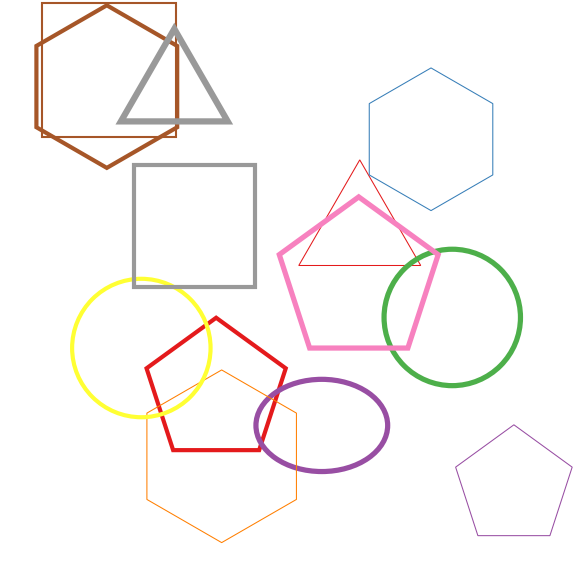[{"shape": "pentagon", "thickness": 2, "radius": 0.63, "center": [0.374, 0.322]}, {"shape": "triangle", "thickness": 0.5, "radius": 0.61, "center": [0.623, 0.6]}, {"shape": "hexagon", "thickness": 0.5, "radius": 0.62, "center": [0.746, 0.758]}, {"shape": "circle", "thickness": 2.5, "radius": 0.59, "center": [0.783, 0.449]}, {"shape": "pentagon", "thickness": 0.5, "radius": 0.53, "center": [0.89, 0.157]}, {"shape": "oval", "thickness": 2.5, "radius": 0.57, "center": [0.557, 0.262]}, {"shape": "hexagon", "thickness": 0.5, "radius": 0.75, "center": [0.384, 0.209]}, {"shape": "circle", "thickness": 2, "radius": 0.6, "center": [0.245, 0.397]}, {"shape": "square", "thickness": 1, "radius": 0.58, "center": [0.188, 0.879]}, {"shape": "hexagon", "thickness": 2, "radius": 0.7, "center": [0.185, 0.849]}, {"shape": "pentagon", "thickness": 2.5, "radius": 0.72, "center": [0.621, 0.513]}, {"shape": "triangle", "thickness": 3, "radius": 0.53, "center": [0.302, 0.842]}, {"shape": "square", "thickness": 2, "radius": 0.52, "center": [0.336, 0.608]}]